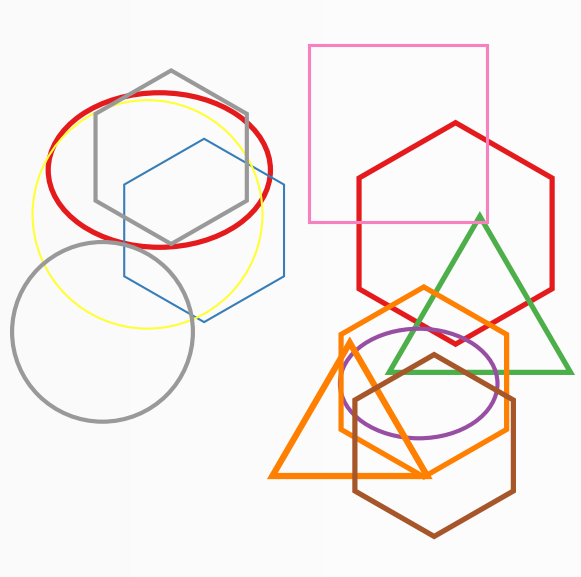[{"shape": "hexagon", "thickness": 2.5, "radius": 0.96, "center": [0.784, 0.595]}, {"shape": "oval", "thickness": 2.5, "radius": 0.96, "center": [0.274, 0.705]}, {"shape": "hexagon", "thickness": 1, "radius": 0.79, "center": [0.351, 0.6]}, {"shape": "triangle", "thickness": 2.5, "radius": 0.9, "center": [0.826, 0.444]}, {"shape": "oval", "thickness": 2, "radius": 0.68, "center": [0.72, 0.335]}, {"shape": "hexagon", "thickness": 2.5, "radius": 0.82, "center": [0.729, 0.338]}, {"shape": "triangle", "thickness": 3, "radius": 0.77, "center": [0.602, 0.252]}, {"shape": "circle", "thickness": 1, "radius": 0.99, "center": [0.254, 0.628]}, {"shape": "hexagon", "thickness": 2.5, "radius": 0.79, "center": [0.747, 0.228]}, {"shape": "square", "thickness": 1.5, "radius": 0.77, "center": [0.685, 0.768]}, {"shape": "circle", "thickness": 2, "radius": 0.78, "center": [0.176, 0.424]}, {"shape": "hexagon", "thickness": 2, "radius": 0.75, "center": [0.295, 0.727]}]